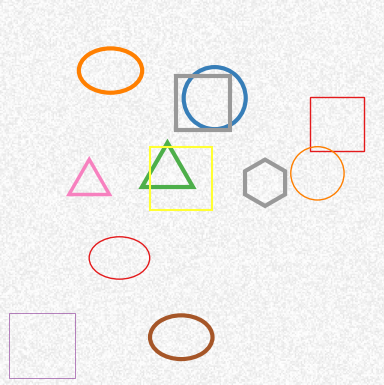[{"shape": "square", "thickness": 1, "radius": 0.35, "center": [0.876, 0.677]}, {"shape": "oval", "thickness": 1, "radius": 0.39, "center": [0.31, 0.33]}, {"shape": "circle", "thickness": 3, "radius": 0.4, "center": [0.558, 0.745]}, {"shape": "triangle", "thickness": 3, "radius": 0.38, "center": [0.435, 0.553]}, {"shape": "square", "thickness": 0.5, "radius": 0.43, "center": [0.109, 0.103]}, {"shape": "oval", "thickness": 3, "radius": 0.41, "center": [0.287, 0.817]}, {"shape": "circle", "thickness": 1, "radius": 0.35, "center": [0.824, 0.55]}, {"shape": "square", "thickness": 1.5, "radius": 0.4, "center": [0.47, 0.537]}, {"shape": "oval", "thickness": 3, "radius": 0.41, "center": [0.471, 0.124]}, {"shape": "triangle", "thickness": 2.5, "radius": 0.3, "center": [0.232, 0.525]}, {"shape": "hexagon", "thickness": 3, "radius": 0.3, "center": [0.688, 0.525]}, {"shape": "square", "thickness": 3, "radius": 0.35, "center": [0.526, 0.733]}]